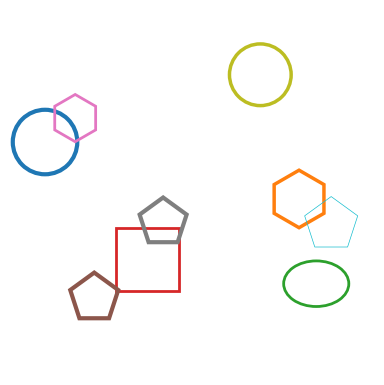[{"shape": "circle", "thickness": 3, "radius": 0.42, "center": [0.117, 0.631]}, {"shape": "hexagon", "thickness": 2.5, "radius": 0.37, "center": [0.777, 0.483]}, {"shape": "oval", "thickness": 2, "radius": 0.42, "center": [0.821, 0.263]}, {"shape": "square", "thickness": 2, "radius": 0.41, "center": [0.383, 0.326]}, {"shape": "pentagon", "thickness": 3, "radius": 0.33, "center": [0.245, 0.226]}, {"shape": "hexagon", "thickness": 2, "radius": 0.31, "center": [0.195, 0.693]}, {"shape": "pentagon", "thickness": 3, "radius": 0.32, "center": [0.424, 0.423]}, {"shape": "circle", "thickness": 2.5, "radius": 0.4, "center": [0.676, 0.806]}, {"shape": "pentagon", "thickness": 0.5, "radius": 0.36, "center": [0.86, 0.417]}]